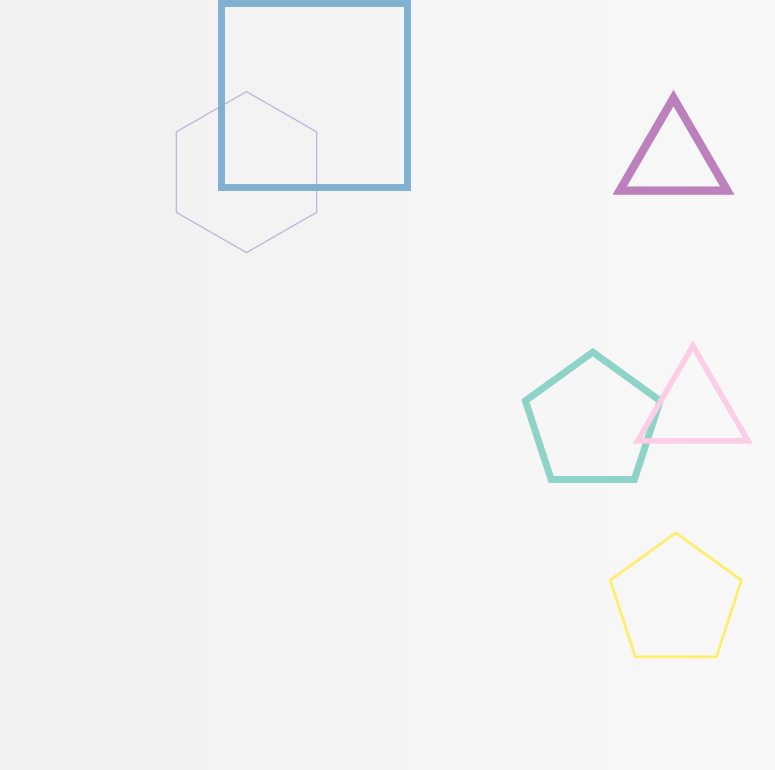[{"shape": "pentagon", "thickness": 2.5, "radius": 0.46, "center": [0.765, 0.451]}, {"shape": "hexagon", "thickness": 0.5, "radius": 0.52, "center": [0.318, 0.776]}, {"shape": "square", "thickness": 2.5, "radius": 0.6, "center": [0.405, 0.876]}, {"shape": "triangle", "thickness": 2, "radius": 0.41, "center": [0.894, 0.469]}, {"shape": "triangle", "thickness": 3, "radius": 0.4, "center": [0.869, 0.793]}, {"shape": "pentagon", "thickness": 1, "radius": 0.45, "center": [0.872, 0.219]}]